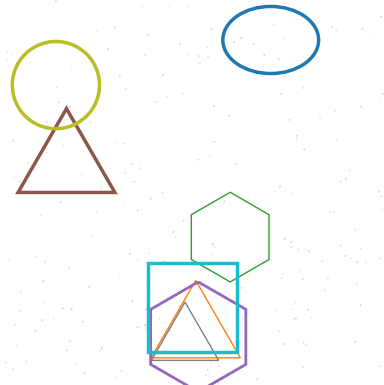[{"shape": "oval", "thickness": 2.5, "radius": 0.62, "center": [0.703, 0.896]}, {"shape": "triangle", "thickness": 1, "radius": 0.67, "center": [0.508, 0.138]}, {"shape": "hexagon", "thickness": 1, "radius": 0.58, "center": [0.598, 0.384]}, {"shape": "hexagon", "thickness": 2, "radius": 0.71, "center": [0.515, 0.125]}, {"shape": "triangle", "thickness": 2.5, "radius": 0.73, "center": [0.173, 0.573]}, {"shape": "triangle", "thickness": 1, "radius": 0.5, "center": [0.481, 0.114]}, {"shape": "circle", "thickness": 2.5, "radius": 0.57, "center": [0.145, 0.779]}, {"shape": "square", "thickness": 2.5, "radius": 0.58, "center": [0.501, 0.201]}]